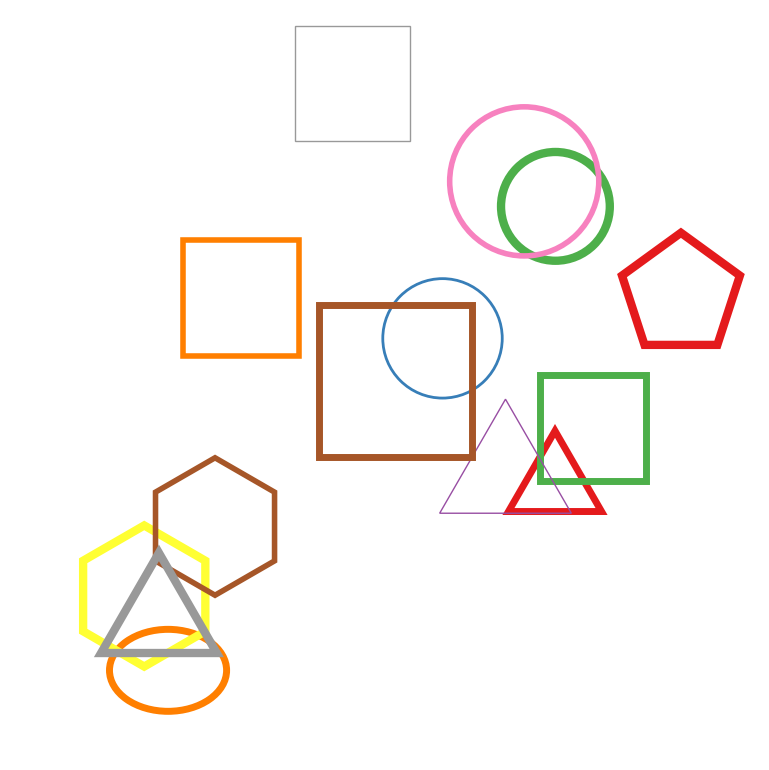[{"shape": "pentagon", "thickness": 3, "radius": 0.4, "center": [0.884, 0.617]}, {"shape": "triangle", "thickness": 2.5, "radius": 0.35, "center": [0.721, 0.371]}, {"shape": "circle", "thickness": 1, "radius": 0.39, "center": [0.575, 0.561]}, {"shape": "square", "thickness": 2.5, "radius": 0.34, "center": [0.77, 0.444]}, {"shape": "circle", "thickness": 3, "radius": 0.35, "center": [0.721, 0.732]}, {"shape": "triangle", "thickness": 0.5, "radius": 0.49, "center": [0.656, 0.383]}, {"shape": "square", "thickness": 2, "radius": 0.38, "center": [0.313, 0.613]}, {"shape": "oval", "thickness": 2.5, "radius": 0.38, "center": [0.218, 0.129]}, {"shape": "hexagon", "thickness": 3, "radius": 0.46, "center": [0.187, 0.226]}, {"shape": "hexagon", "thickness": 2, "radius": 0.45, "center": [0.279, 0.316]}, {"shape": "square", "thickness": 2.5, "radius": 0.49, "center": [0.514, 0.505]}, {"shape": "circle", "thickness": 2, "radius": 0.48, "center": [0.681, 0.764]}, {"shape": "triangle", "thickness": 3, "radius": 0.43, "center": [0.206, 0.195]}, {"shape": "square", "thickness": 0.5, "radius": 0.37, "center": [0.458, 0.892]}]